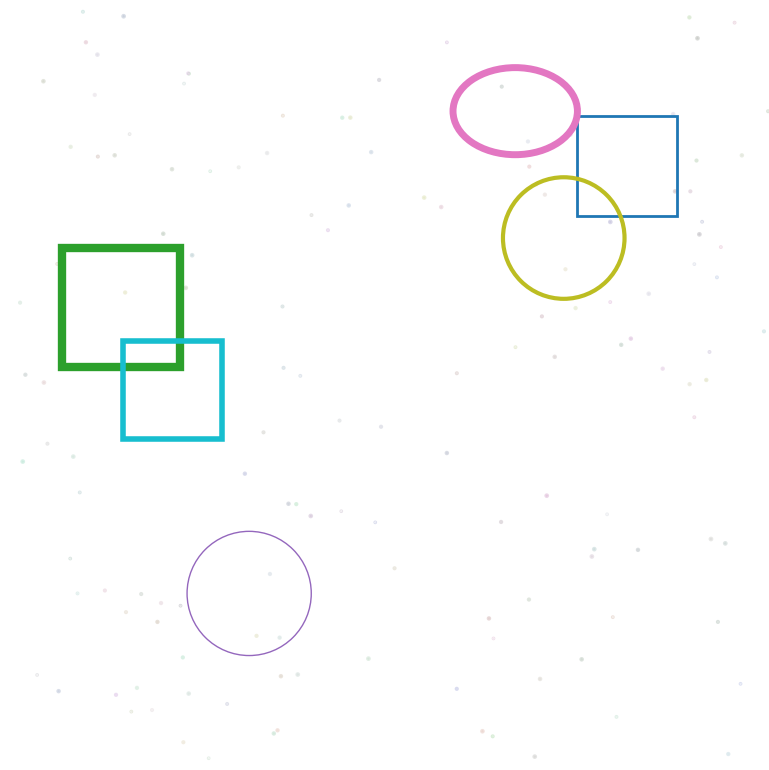[{"shape": "square", "thickness": 1, "radius": 0.33, "center": [0.814, 0.785]}, {"shape": "square", "thickness": 3, "radius": 0.38, "center": [0.157, 0.601]}, {"shape": "circle", "thickness": 0.5, "radius": 0.4, "center": [0.324, 0.229]}, {"shape": "oval", "thickness": 2.5, "radius": 0.4, "center": [0.669, 0.856]}, {"shape": "circle", "thickness": 1.5, "radius": 0.39, "center": [0.732, 0.691]}, {"shape": "square", "thickness": 2, "radius": 0.32, "center": [0.224, 0.494]}]